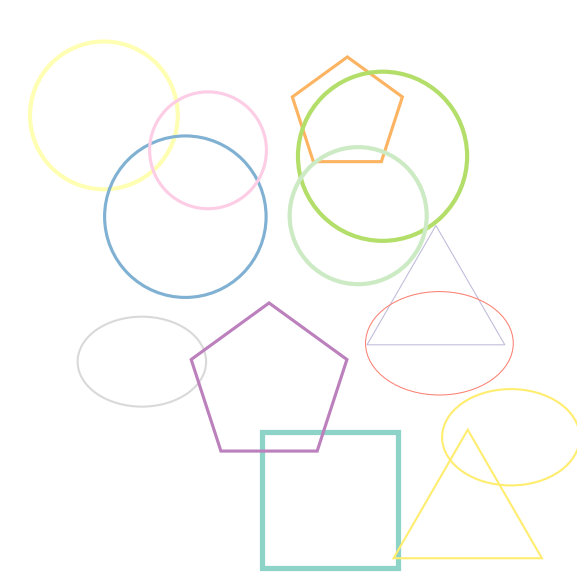[{"shape": "square", "thickness": 2.5, "radius": 0.59, "center": [0.571, 0.133]}, {"shape": "circle", "thickness": 2, "radius": 0.64, "center": [0.18, 0.799]}, {"shape": "triangle", "thickness": 0.5, "radius": 0.69, "center": [0.755, 0.471]}, {"shape": "oval", "thickness": 0.5, "radius": 0.64, "center": [0.761, 0.405]}, {"shape": "circle", "thickness": 1.5, "radius": 0.7, "center": [0.321, 0.624]}, {"shape": "pentagon", "thickness": 1.5, "radius": 0.5, "center": [0.601, 0.8]}, {"shape": "circle", "thickness": 2, "radius": 0.73, "center": [0.662, 0.729]}, {"shape": "circle", "thickness": 1.5, "radius": 0.51, "center": [0.36, 0.739]}, {"shape": "oval", "thickness": 1, "radius": 0.56, "center": [0.246, 0.373]}, {"shape": "pentagon", "thickness": 1.5, "radius": 0.71, "center": [0.466, 0.333]}, {"shape": "circle", "thickness": 2, "radius": 0.59, "center": [0.62, 0.626]}, {"shape": "triangle", "thickness": 1, "radius": 0.74, "center": [0.81, 0.107]}, {"shape": "oval", "thickness": 1, "radius": 0.6, "center": [0.885, 0.242]}]